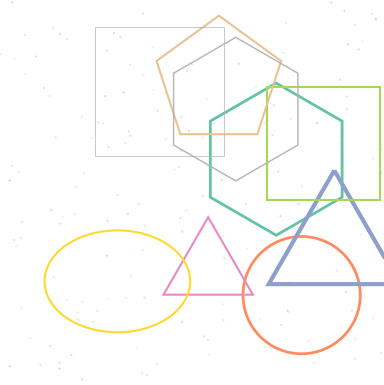[{"shape": "hexagon", "thickness": 2, "radius": 0.99, "center": [0.717, 0.587]}, {"shape": "circle", "thickness": 2, "radius": 0.76, "center": [0.783, 0.233]}, {"shape": "triangle", "thickness": 3, "radius": 0.98, "center": [0.868, 0.36]}, {"shape": "triangle", "thickness": 1.5, "radius": 0.67, "center": [0.541, 0.302]}, {"shape": "square", "thickness": 1.5, "radius": 0.73, "center": [0.839, 0.627]}, {"shape": "oval", "thickness": 1.5, "radius": 0.95, "center": [0.305, 0.269]}, {"shape": "pentagon", "thickness": 1.5, "radius": 0.85, "center": [0.568, 0.789]}, {"shape": "hexagon", "thickness": 1, "radius": 0.93, "center": [0.612, 0.717]}, {"shape": "square", "thickness": 0.5, "radius": 0.84, "center": [0.414, 0.763]}]